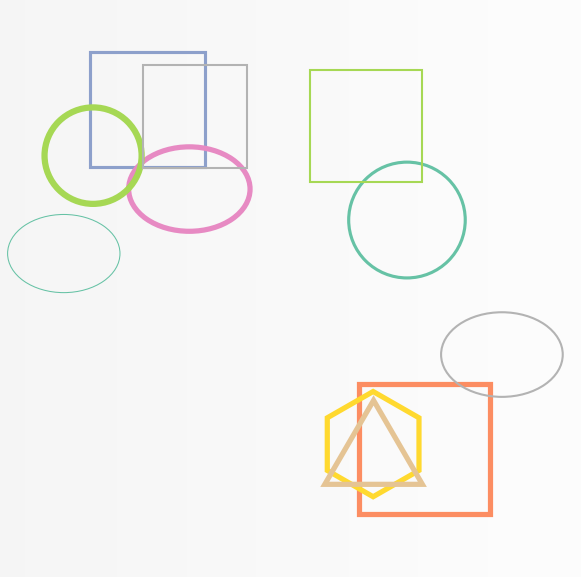[{"shape": "oval", "thickness": 0.5, "radius": 0.48, "center": [0.11, 0.56]}, {"shape": "circle", "thickness": 1.5, "radius": 0.5, "center": [0.7, 0.618]}, {"shape": "square", "thickness": 2.5, "radius": 0.56, "center": [0.73, 0.221]}, {"shape": "square", "thickness": 1.5, "radius": 0.5, "center": [0.254, 0.809]}, {"shape": "oval", "thickness": 2.5, "radius": 0.52, "center": [0.326, 0.672]}, {"shape": "square", "thickness": 1, "radius": 0.49, "center": [0.63, 0.78]}, {"shape": "circle", "thickness": 3, "radius": 0.42, "center": [0.16, 0.73]}, {"shape": "hexagon", "thickness": 2.5, "radius": 0.46, "center": [0.642, 0.23]}, {"shape": "triangle", "thickness": 2.5, "radius": 0.48, "center": [0.643, 0.209]}, {"shape": "square", "thickness": 1, "radius": 0.45, "center": [0.336, 0.798]}, {"shape": "oval", "thickness": 1, "radius": 0.52, "center": [0.864, 0.385]}]